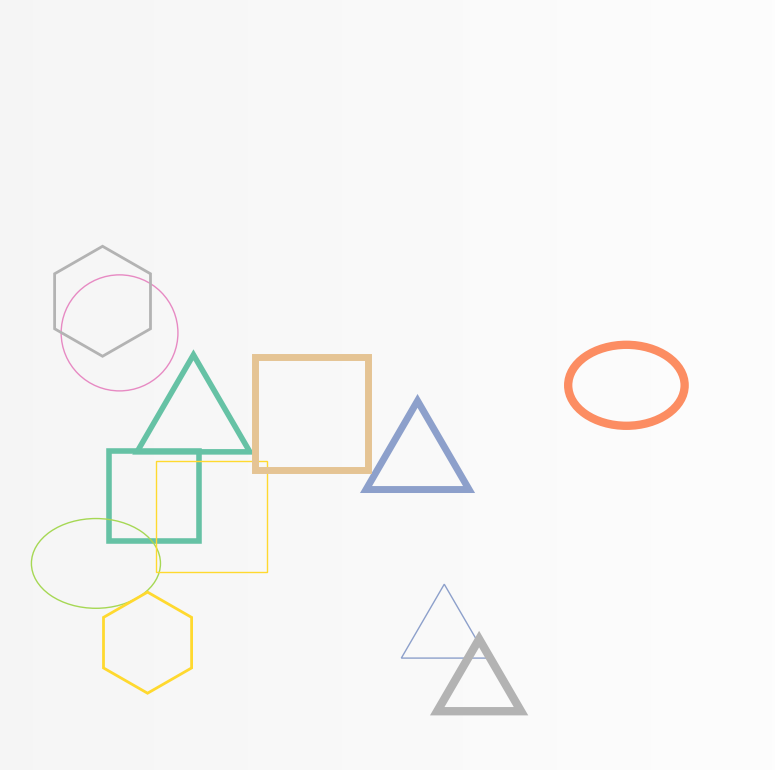[{"shape": "square", "thickness": 2, "radius": 0.29, "center": [0.198, 0.356]}, {"shape": "triangle", "thickness": 2, "radius": 0.42, "center": [0.25, 0.455]}, {"shape": "oval", "thickness": 3, "radius": 0.38, "center": [0.808, 0.5]}, {"shape": "triangle", "thickness": 2.5, "radius": 0.38, "center": [0.539, 0.403]}, {"shape": "triangle", "thickness": 0.5, "radius": 0.32, "center": [0.573, 0.177]}, {"shape": "circle", "thickness": 0.5, "radius": 0.38, "center": [0.154, 0.568]}, {"shape": "oval", "thickness": 0.5, "radius": 0.42, "center": [0.124, 0.268]}, {"shape": "square", "thickness": 0.5, "radius": 0.36, "center": [0.273, 0.329]}, {"shape": "hexagon", "thickness": 1, "radius": 0.33, "center": [0.19, 0.165]}, {"shape": "square", "thickness": 2.5, "radius": 0.36, "center": [0.402, 0.463]}, {"shape": "hexagon", "thickness": 1, "radius": 0.36, "center": [0.132, 0.609]}, {"shape": "triangle", "thickness": 3, "radius": 0.31, "center": [0.618, 0.108]}]